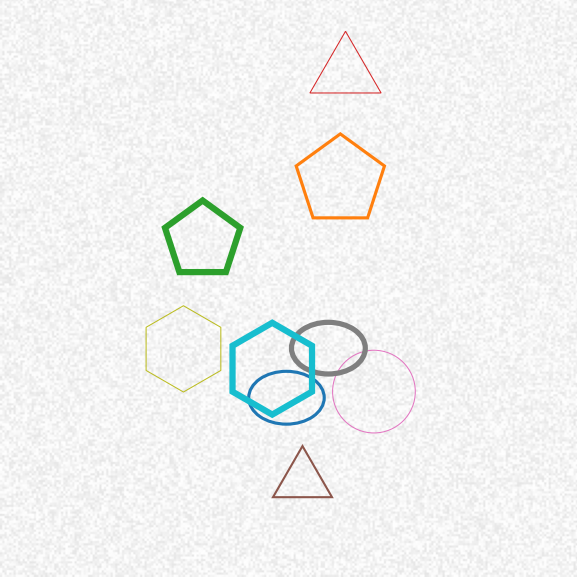[{"shape": "oval", "thickness": 1.5, "radius": 0.33, "center": [0.496, 0.31]}, {"shape": "pentagon", "thickness": 1.5, "radius": 0.4, "center": [0.589, 0.687]}, {"shape": "pentagon", "thickness": 3, "radius": 0.34, "center": [0.351, 0.583]}, {"shape": "triangle", "thickness": 0.5, "radius": 0.36, "center": [0.598, 0.874]}, {"shape": "triangle", "thickness": 1, "radius": 0.29, "center": [0.524, 0.168]}, {"shape": "circle", "thickness": 0.5, "radius": 0.36, "center": [0.648, 0.321]}, {"shape": "oval", "thickness": 2.5, "radius": 0.32, "center": [0.569, 0.396]}, {"shape": "hexagon", "thickness": 0.5, "radius": 0.37, "center": [0.318, 0.395]}, {"shape": "hexagon", "thickness": 3, "radius": 0.4, "center": [0.471, 0.361]}]